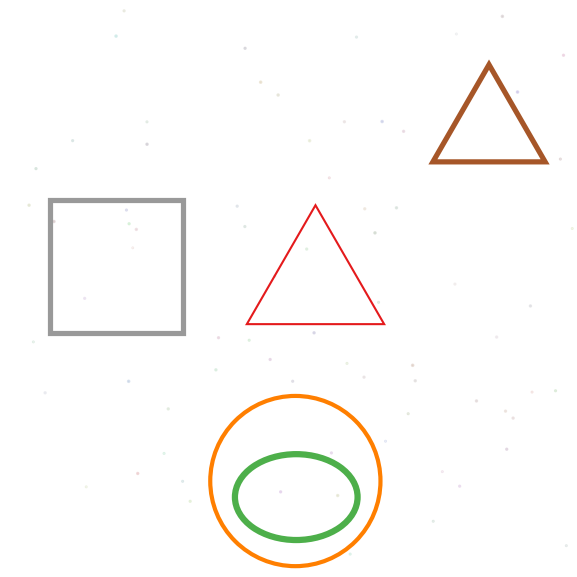[{"shape": "triangle", "thickness": 1, "radius": 0.69, "center": [0.546, 0.506]}, {"shape": "oval", "thickness": 3, "radius": 0.53, "center": [0.513, 0.138]}, {"shape": "circle", "thickness": 2, "radius": 0.74, "center": [0.511, 0.166]}, {"shape": "triangle", "thickness": 2.5, "radius": 0.56, "center": [0.847, 0.775]}, {"shape": "square", "thickness": 2.5, "radius": 0.58, "center": [0.202, 0.537]}]